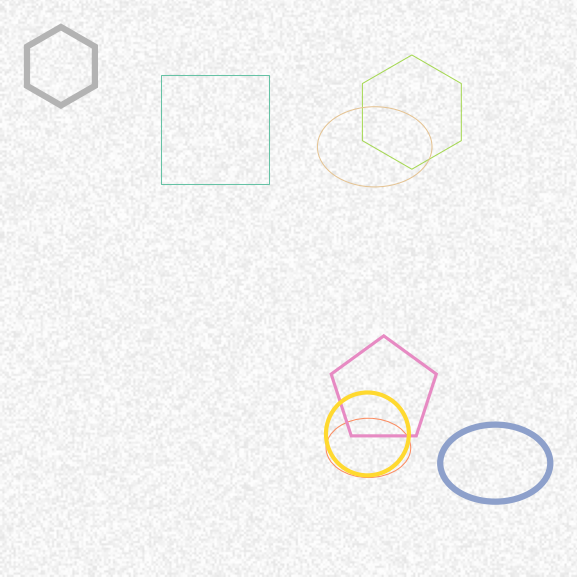[{"shape": "square", "thickness": 0.5, "radius": 0.47, "center": [0.373, 0.775]}, {"shape": "oval", "thickness": 0.5, "radius": 0.37, "center": [0.638, 0.224]}, {"shape": "oval", "thickness": 3, "radius": 0.48, "center": [0.858, 0.197]}, {"shape": "pentagon", "thickness": 1.5, "radius": 0.48, "center": [0.665, 0.322]}, {"shape": "hexagon", "thickness": 0.5, "radius": 0.49, "center": [0.713, 0.805]}, {"shape": "circle", "thickness": 2, "radius": 0.36, "center": [0.636, 0.248]}, {"shape": "oval", "thickness": 0.5, "radius": 0.5, "center": [0.649, 0.745]}, {"shape": "hexagon", "thickness": 3, "radius": 0.34, "center": [0.106, 0.884]}]